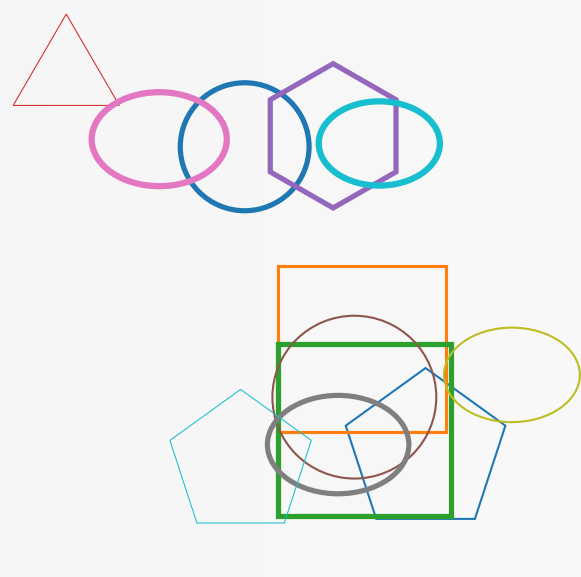[{"shape": "circle", "thickness": 2.5, "radius": 0.55, "center": [0.421, 0.745]}, {"shape": "pentagon", "thickness": 1, "radius": 0.72, "center": [0.732, 0.217]}, {"shape": "square", "thickness": 1.5, "radius": 0.72, "center": [0.622, 0.395]}, {"shape": "square", "thickness": 2.5, "radius": 0.74, "center": [0.626, 0.254]}, {"shape": "triangle", "thickness": 0.5, "radius": 0.53, "center": [0.114, 0.869]}, {"shape": "hexagon", "thickness": 2.5, "radius": 0.62, "center": [0.573, 0.764]}, {"shape": "circle", "thickness": 1, "radius": 0.7, "center": [0.61, 0.311]}, {"shape": "oval", "thickness": 3, "radius": 0.58, "center": [0.274, 0.758]}, {"shape": "oval", "thickness": 2.5, "radius": 0.61, "center": [0.582, 0.229]}, {"shape": "oval", "thickness": 1, "radius": 0.58, "center": [0.881, 0.35]}, {"shape": "oval", "thickness": 3, "radius": 0.52, "center": [0.653, 0.751]}, {"shape": "pentagon", "thickness": 0.5, "radius": 0.64, "center": [0.414, 0.197]}]